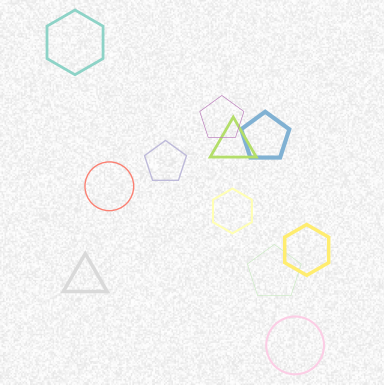[{"shape": "hexagon", "thickness": 2, "radius": 0.42, "center": [0.195, 0.89]}, {"shape": "hexagon", "thickness": 1.5, "radius": 0.29, "center": [0.604, 0.452]}, {"shape": "pentagon", "thickness": 1, "radius": 0.29, "center": [0.43, 0.578]}, {"shape": "circle", "thickness": 1, "radius": 0.32, "center": [0.284, 0.516]}, {"shape": "pentagon", "thickness": 3, "radius": 0.33, "center": [0.689, 0.644]}, {"shape": "triangle", "thickness": 2, "radius": 0.35, "center": [0.606, 0.627]}, {"shape": "circle", "thickness": 1.5, "radius": 0.38, "center": [0.767, 0.103]}, {"shape": "triangle", "thickness": 2.5, "radius": 0.33, "center": [0.221, 0.276]}, {"shape": "pentagon", "thickness": 0.5, "radius": 0.3, "center": [0.576, 0.692]}, {"shape": "pentagon", "thickness": 0.5, "radius": 0.37, "center": [0.712, 0.292]}, {"shape": "hexagon", "thickness": 2.5, "radius": 0.33, "center": [0.797, 0.351]}]